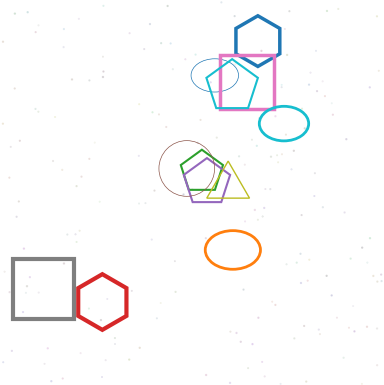[{"shape": "hexagon", "thickness": 2.5, "radius": 0.33, "center": [0.67, 0.893]}, {"shape": "oval", "thickness": 0.5, "radius": 0.31, "center": [0.558, 0.804]}, {"shape": "oval", "thickness": 2, "radius": 0.36, "center": [0.605, 0.351]}, {"shape": "pentagon", "thickness": 1.5, "radius": 0.29, "center": [0.524, 0.554]}, {"shape": "hexagon", "thickness": 3, "radius": 0.36, "center": [0.266, 0.216]}, {"shape": "pentagon", "thickness": 1.5, "radius": 0.32, "center": [0.538, 0.526]}, {"shape": "circle", "thickness": 0.5, "radius": 0.36, "center": [0.485, 0.562]}, {"shape": "square", "thickness": 2.5, "radius": 0.35, "center": [0.643, 0.787]}, {"shape": "square", "thickness": 3, "radius": 0.4, "center": [0.114, 0.249]}, {"shape": "triangle", "thickness": 1, "radius": 0.32, "center": [0.593, 0.517]}, {"shape": "pentagon", "thickness": 1.5, "radius": 0.35, "center": [0.603, 0.776]}, {"shape": "oval", "thickness": 2, "radius": 0.32, "center": [0.738, 0.679]}]